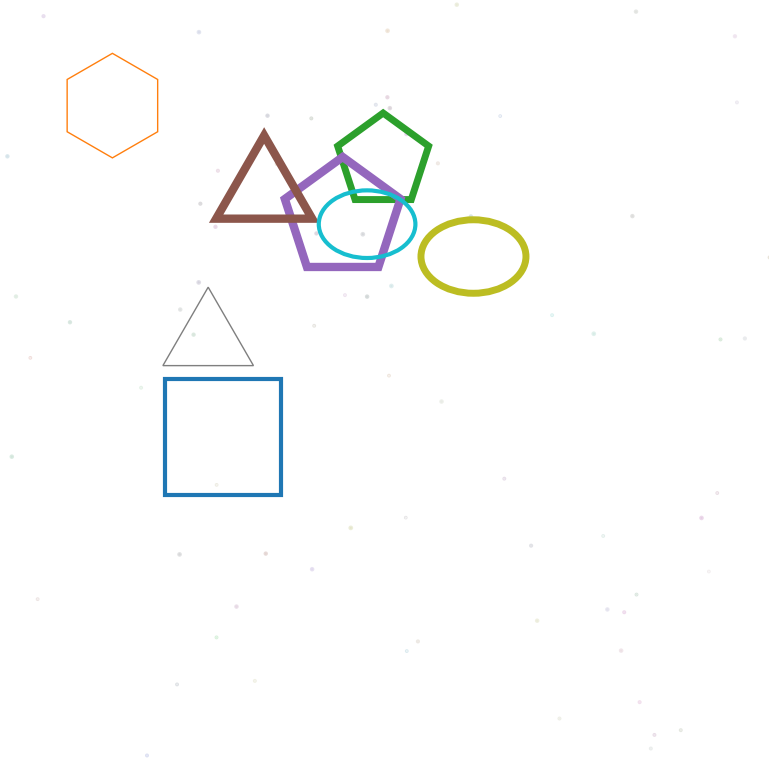[{"shape": "square", "thickness": 1.5, "radius": 0.38, "center": [0.29, 0.433]}, {"shape": "hexagon", "thickness": 0.5, "radius": 0.34, "center": [0.146, 0.863]}, {"shape": "pentagon", "thickness": 2.5, "radius": 0.31, "center": [0.498, 0.791]}, {"shape": "pentagon", "thickness": 3, "radius": 0.39, "center": [0.445, 0.717]}, {"shape": "triangle", "thickness": 3, "radius": 0.36, "center": [0.343, 0.752]}, {"shape": "triangle", "thickness": 0.5, "radius": 0.34, "center": [0.27, 0.559]}, {"shape": "oval", "thickness": 2.5, "radius": 0.34, "center": [0.615, 0.667]}, {"shape": "oval", "thickness": 1.5, "radius": 0.31, "center": [0.477, 0.709]}]